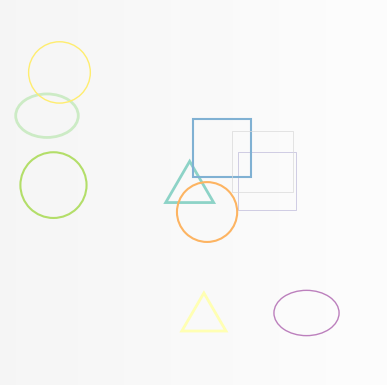[{"shape": "triangle", "thickness": 2, "radius": 0.36, "center": [0.489, 0.51]}, {"shape": "triangle", "thickness": 2, "radius": 0.33, "center": [0.526, 0.173]}, {"shape": "square", "thickness": 0.5, "radius": 0.38, "center": [0.689, 0.53]}, {"shape": "square", "thickness": 1.5, "radius": 0.37, "center": [0.573, 0.616]}, {"shape": "circle", "thickness": 1.5, "radius": 0.39, "center": [0.534, 0.449]}, {"shape": "circle", "thickness": 1.5, "radius": 0.43, "center": [0.138, 0.519]}, {"shape": "square", "thickness": 0.5, "radius": 0.39, "center": [0.677, 0.581]}, {"shape": "oval", "thickness": 1, "radius": 0.42, "center": [0.791, 0.187]}, {"shape": "oval", "thickness": 2, "radius": 0.4, "center": [0.121, 0.699]}, {"shape": "circle", "thickness": 1, "radius": 0.4, "center": [0.153, 0.812]}]